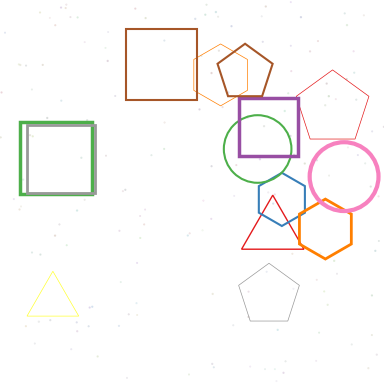[{"shape": "triangle", "thickness": 1, "radius": 0.47, "center": [0.708, 0.399]}, {"shape": "pentagon", "thickness": 0.5, "radius": 0.5, "center": [0.864, 0.719]}, {"shape": "hexagon", "thickness": 1.5, "radius": 0.35, "center": [0.732, 0.482]}, {"shape": "square", "thickness": 2.5, "radius": 0.47, "center": [0.146, 0.589]}, {"shape": "circle", "thickness": 1.5, "radius": 0.44, "center": [0.669, 0.613]}, {"shape": "square", "thickness": 2.5, "radius": 0.38, "center": [0.697, 0.671]}, {"shape": "hexagon", "thickness": 2, "radius": 0.39, "center": [0.845, 0.405]}, {"shape": "hexagon", "thickness": 0.5, "radius": 0.4, "center": [0.573, 0.805]}, {"shape": "triangle", "thickness": 0.5, "radius": 0.39, "center": [0.137, 0.218]}, {"shape": "square", "thickness": 1.5, "radius": 0.46, "center": [0.42, 0.832]}, {"shape": "pentagon", "thickness": 1.5, "radius": 0.38, "center": [0.637, 0.811]}, {"shape": "circle", "thickness": 3, "radius": 0.45, "center": [0.894, 0.541]}, {"shape": "square", "thickness": 2, "radius": 0.44, "center": [0.159, 0.587]}, {"shape": "pentagon", "thickness": 0.5, "radius": 0.41, "center": [0.699, 0.233]}]